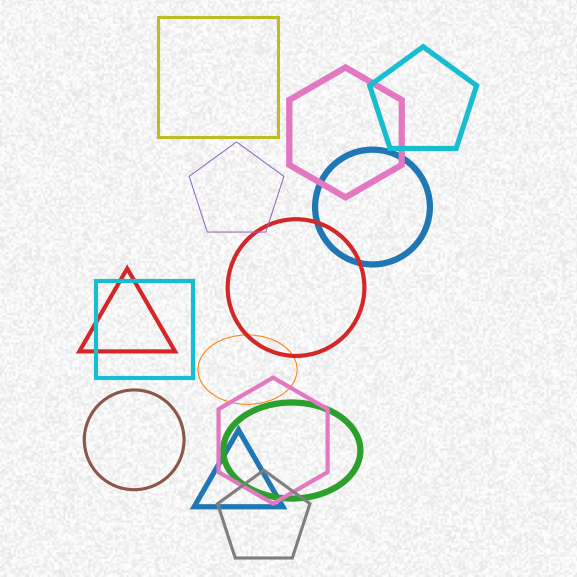[{"shape": "triangle", "thickness": 2.5, "radius": 0.44, "center": [0.413, 0.166]}, {"shape": "circle", "thickness": 3, "radius": 0.5, "center": [0.645, 0.641]}, {"shape": "oval", "thickness": 0.5, "radius": 0.43, "center": [0.429, 0.359]}, {"shape": "oval", "thickness": 3, "radius": 0.59, "center": [0.505, 0.219]}, {"shape": "circle", "thickness": 2, "radius": 0.59, "center": [0.513, 0.501]}, {"shape": "triangle", "thickness": 2, "radius": 0.48, "center": [0.22, 0.438]}, {"shape": "pentagon", "thickness": 0.5, "radius": 0.43, "center": [0.41, 0.667]}, {"shape": "circle", "thickness": 1.5, "radius": 0.43, "center": [0.232, 0.238]}, {"shape": "hexagon", "thickness": 2, "radius": 0.55, "center": [0.473, 0.236]}, {"shape": "hexagon", "thickness": 3, "radius": 0.56, "center": [0.598, 0.77]}, {"shape": "pentagon", "thickness": 1.5, "radius": 0.42, "center": [0.457, 0.101]}, {"shape": "square", "thickness": 1.5, "radius": 0.52, "center": [0.378, 0.866]}, {"shape": "square", "thickness": 2, "radius": 0.42, "center": [0.25, 0.429]}, {"shape": "pentagon", "thickness": 2.5, "radius": 0.49, "center": [0.733, 0.821]}]